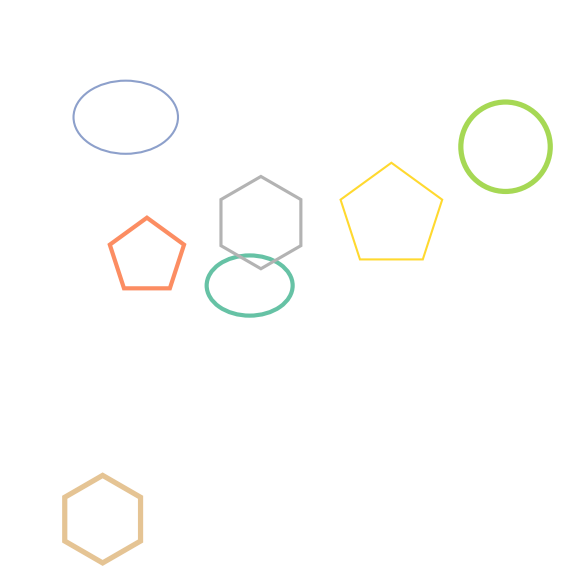[{"shape": "oval", "thickness": 2, "radius": 0.37, "center": [0.432, 0.505]}, {"shape": "pentagon", "thickness": 2, "radius": 0.34, "center": [0.254, 0.555]}, {"shape": "oval", "thickness": 1, "radius": 0.45, "center": [0.218, 0.796]}, {"shape": "circle", "thickness": 2.5, "radius": 0.39, "center": [0.875, 0.745]}, {"shape": "pentagon", "thickness": 1, "radius": 0.46, "center": [0.678, 0.625]}, {"shape": "hexagon", "thickness": 2.5, "radius": 0.38, "center": [0.178, 0.1]}, {"shape": "hexagon", "thickness": 1.5, "radius": 0.4, "center": [0.452, 0.614]}]